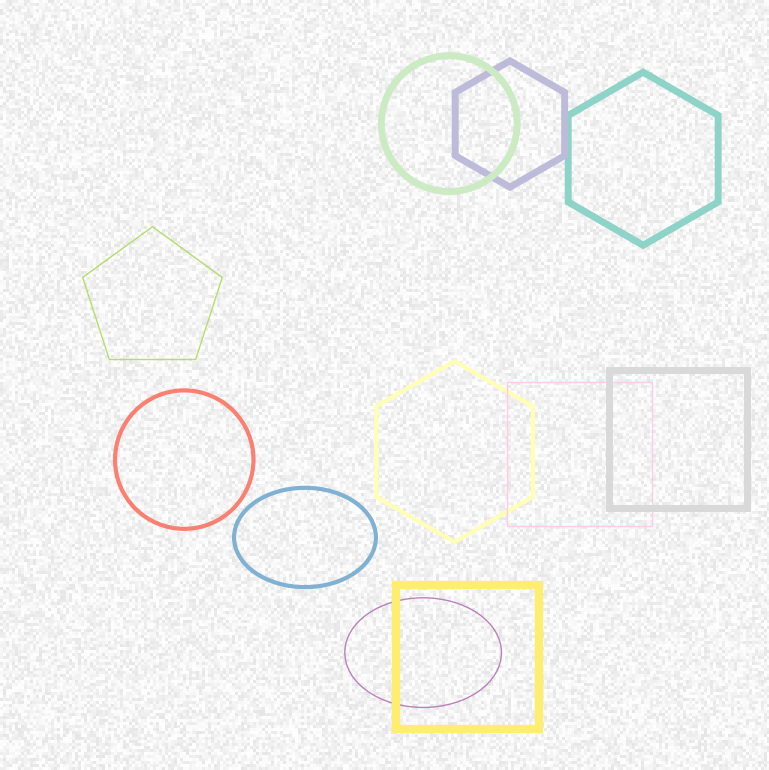[{"shape": "hexagon", "thickness": 2.5, "radius": 0.56, "center": [0.835, 0.794]}, {"shape": "hexagon", "thickness": 1.5, "radius": 0.59, "center": [0.59, 0.414]}, {"shape": "hexagon", "thickness": 2.5, "radius": 0.41, "center": [0.662, 0.839]}, {"shape": "circle", "thickness": 1.5, "radius": 0.45, "center": [0.239, 0.403]}, {"shape": "oval", "thickness": 1.5, "radius": 0.46, "center": [0.396, 0.302]}, {"shape": "pentagon", "thickness": 0.5, "radius": 0.48, "center": [0.198, 0.61]}, {"shape": "square", "thickness": 0.5, "radius": 0.47, "center": [0.753, 0.411]}, {"shape": "square", "thickness": 2.5, "radius": 0.45, "center": [0.881, 0.43]}, {"shape": "oval", "thickness": 0.5, "radius": 0.51, "center": [0.55, 0.152]}, {"shape": "circle", "thickness": 2.5, "radius": 0.44, "center": [0.583, 0.839]}, {"shape": "square", "thickness": 3, "radius": 0.47, "center": [0.608, 0.147]}]